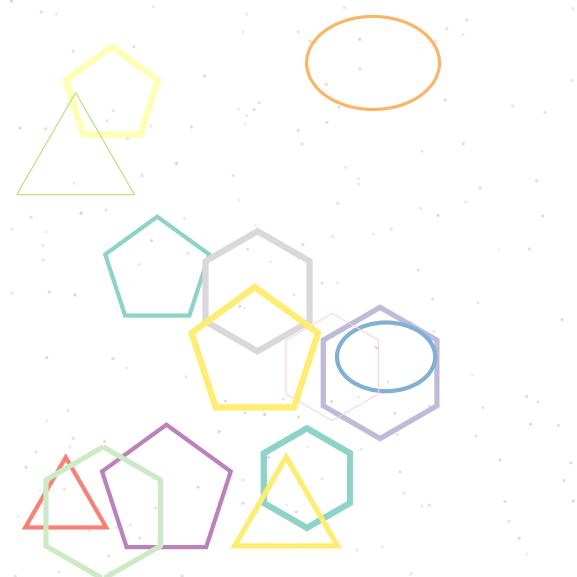[{"shape": "hexagon", "thickness": 3, "radius": 0.43, "center": [0.531, 0.171]}, {"shape": "pentagon", "thickness": 2, "radius": 0.47, "center": [0.272, 0.529]}, {"shape": "pentagon", "thickness": 3, "radius": 0.42, "center": [0.194, 0.834]}, {"shape": "hexagon", "thickness": 2.5, "radius": 0.57, "center": [0.658, 0.353]}, {"shape": "triangle", "thickness": 2, "radius": 0.4, "center": [0.114, 0.126]}, {"shape": "oval", "thickness": 2, "radius": 0.43, "center": [0.669, 0.381]}, {"shape": "oval", "thickness": 1.5, "radius": 0.58, "center": [0.646, 0.89]}, {"shape": "triangle", "thickness": 0.5, "radius": 0.59, "center": [0.131, 0.721]}, {"shape": "hexagon", "thickness": 0.5, "radius": 0.46, "center": [0.575, 0.364]}, {"shape": "hexagon", "thickness": 3, "radius": 0.52, "center": [0.446, 0.495]}, {"shape": "pentagon", "thickness": 2, "radius": 0.59, "center": [0.288, 0.147]}, {"shape": "hexagon", "thickness": 2.5, "radius": 0.57, "center": [0.179, 0.111]}, {"shape": "pentagon", "thickness": 3, "radius": 0.58, "center": [0.441, 0.387]}, {"shape": "triangle", "thickness": 2.5, "radius": 0.51, "center": [0.495, 0.105]}]